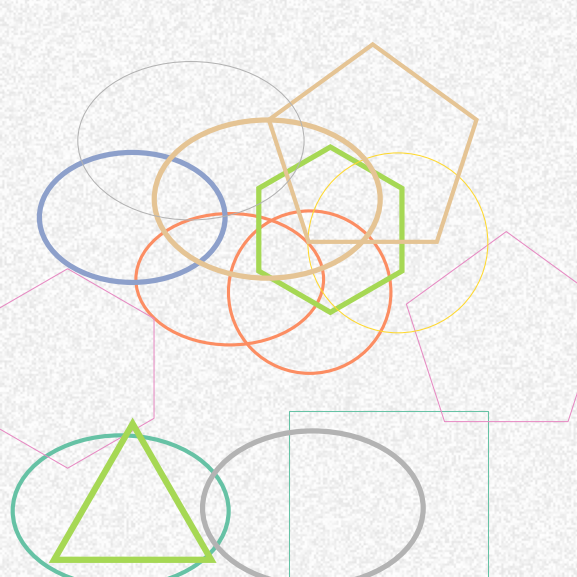[{"shape": "square", "thickness": 0.5, "radius": 0.86, "center": [0.672, 0.115]}, {"shape": "oval", "thickness": 2, "radius": 0.93, "center": [0.209, 0.114]}, {"shape": "oval", "thickness": 1.5, "radius": 0.81, "center": [0.398, 0.516]}, {"shape": "circle", "thickness": 1.5, "radius": 0.7, "center": [0.536, 0.493]}, {"shape": "oval", "thickness": 2.5, "radius": 0.8, "center": [0.229, 0.623]}, {"shape": "hexagon", "thickness": 0.5, "radius": 0.86, "center": [0.117, 0.361]}, {"shape": "pentagon", "thickness": 0.5, "radius": 0.91, "center": [0.877, 0.416]}, {"shape": "triangle", "thickness": 3, "radius": 0.79, "center": [0.23, 0.108]}, {"shape": "hexagon", "thickness": 2.5, "radius": 0.72, "center": [0.572, 0.601]}, {"shape": "circle", "thickness": 0.5, "radius": 0.78, "center": [0.689, 0.579]}, {"shape": "oval", "thickness": 2.5, "radius": 0.98, "center": [0.463, 0.654]}, {"shape": "pentagon", "thickness": 2, "radius": 0.95, "center": [0.645, 0.733]}, {"shape": "oval", "thickness": 0.5, "radius": 0.98, "center": [0.331, 0.755]}, {"shape": "oval", "thickness": 2.5, "radius": 0.96, "center": [0.542, 0.119]}]